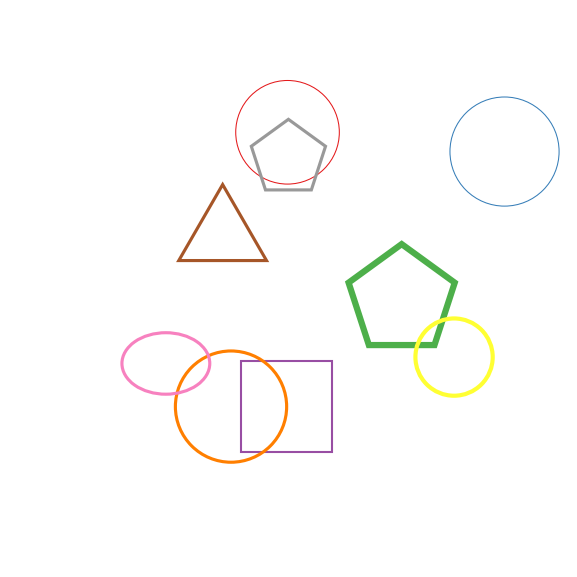[{"shape": "circle", "thickness": 0.5, "radius": 0.45, "center": [0.498, 0.77]}, {"shape": "circle", "thickness": 0.5, "radius": 0.47, "center": [0.874, 0.737]}, {"shape": "pentagon", "thickness": 3, "radius": 0.48, "center": [0.696, 0.48]}, {"shape": "square", "thickness": 1, "radius": 0.39, "center": [0.496, 0.295]}, {"shape": "circle", "thickness": 1.5, "radius": 0.48, "center": [0.4, 0.295]}, {"shape": "circle", "thickness": 2, "radius": 0.33, "center": [0.786, 0.381]}, {"shape": "triangle", "thickness": 1.5, "radius": 0.44, "center": [0.386, 0.592]}, {"shape": "oval", "thickness": 1.5, "radius": 0.38, "center": [0.287, 0.37]}, {"shape": "pentagon", "thickness": 1.5, "radius": 0.34, "center": [0.499, 0.725]}]